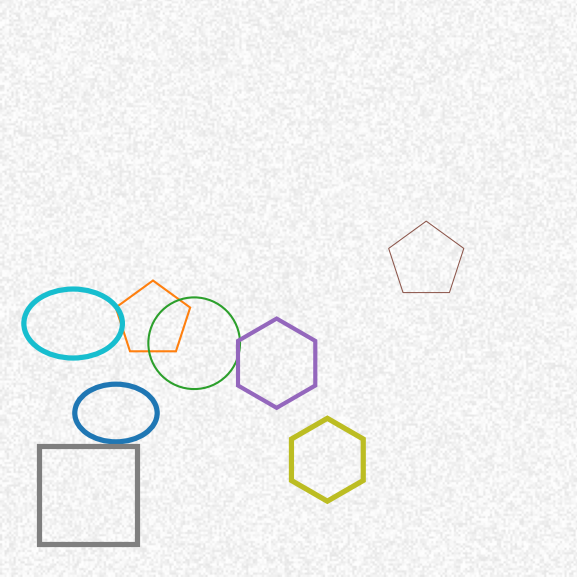[{"shape": "oval", "thickness": 2.5, "radius": 0.36, "center": [0.201, 0.284]}, {"shape": "pentagon", "thickness": 1, "radius": 0.34, "center": [0.265, 0.446]}, {"shape": "circle", "thickness": 1, "radius": 0.4, "center": [0.336, 0.405]}, {"shape": "hexagon", "thickness": 2, "radius": 0.39, "center": [0.479, 0.37]}, {"shape": "pentagon", "thickness": 0.5, "radius": 0.34, "center": [0.738, 0.548]}, {"shape": "square", "thickness": 2.5, "radius": 0.43, "center": [0.153, 0.142]}, {"shape": "hexagon", "thickness": 2.5, "radius": 0.36, "center": [0.567, 0.203]}, {"shape": "oval", "thickness": 2.5, "radius": 0.43, "center": [0.127, 0.439]}]